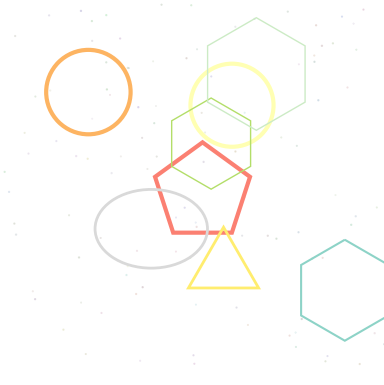[{"shape": "hexagon", "thickness": 1.5, "radius": 0.66, "center": [0.896, 0.246]}, {"shape": "circle", "thickness": 3, "radius": 0.54, "center": [0.603, 0.727]}, {"shape": "pentagon", "thickness": 3, "radius": 0.65, "center": [0.526, 0.501]}, {"shape": "circle", "thickness": 3, "radius": 0.55, "center": [0.23, 0.761]}, {"shape": "hexagon", "thickness": 1, "radius": 0.59, "center": [0.548, 0.627]}, {"shape": "oval", "thickness": 2, "radius": 0.73, "center": [0.393, 0.406]}, {"shape": "hexagon", "thickness": 1, "radius": 0.73, "center": [0.666, 0.808]}, {"shape": "triangle", "thickness": 2, "radius": 0.53, "center": [0.581, 0.305]}]